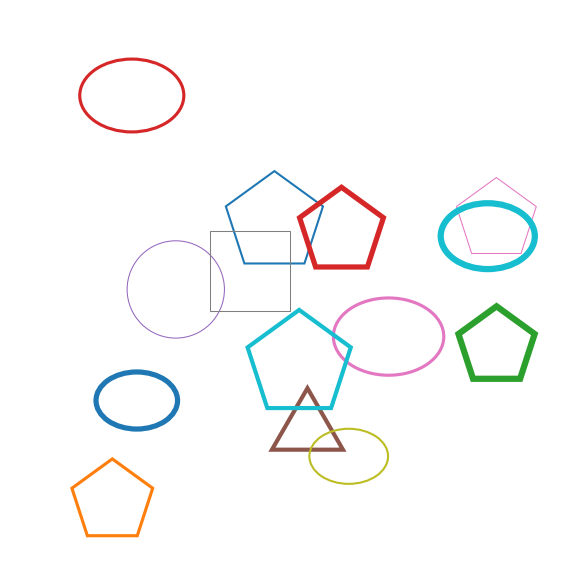[{"shape": "oval", "thickness": 2.5, "radius": 0.35, "center": [0.237, 0.306]}, {"shape": "pentagon", "thickness": 1, "radius": 0.44, "center": [0.475, 0.614]}, {"shape": "pentagon", "thickness": 1.5, "radius": 0.37, "center": [0.194, 0.131]}, {"shape": "pentagon", "thickness": 3, "radius": 0.35, "center": [0.86, 0.399]}, {"shape": "oval", "thickness": 1.5, "radius": 0.45, "center": [0.228, 0.834]}, {"shape": "pentagon", "thickness": 2.5, "radius": 0.38, "center": [0.591, 0.599]}, {"shape": "circle", "thickness": 0.5, "radius": 0.42, "center": [0.304, 0.498]}, {"shape": "triangle", "thickness": 2, "radius": 0.35, "center": [0.532, 0.256]}, {"shape": "oval", "thickness": 1.5, "radius": 0.48, "center": [0.673, 0.416]}, {"shape": "pentagon", "thickness": 0.5, "radius": 0.36, "center": [0.859, 0.619]}, {"shape": "square", "thickness": 0.5, "radius": 0.35, "center": [0.432, 0.53]}, {"shape": "oval", "thickness": 1, "radius": 0.34, "center": [0.604, 0.209]}, {"shape": "pentagon", "thickness": 2, "radius": 0.47, "center": [0.518, 0.369]}, {"shape": "oval", "thickness": 3, "radius": 0.41, "center": [0.845, 0.59]}]